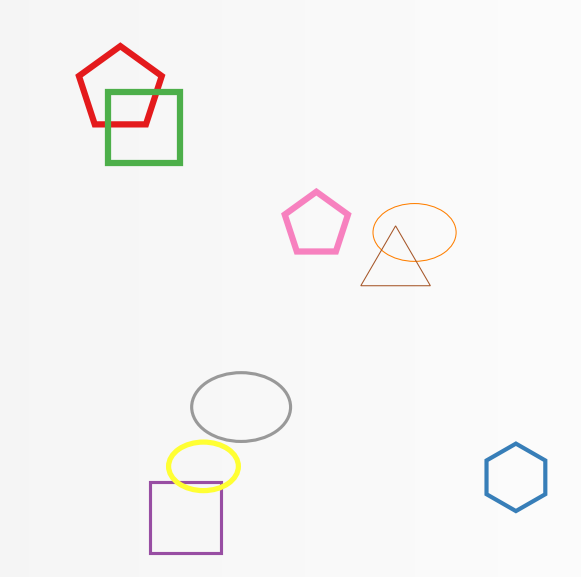[{"shape": "pentagon", "thickness": 3, "radius": 0.37, "center": [0.207, 0.844]}, {"shape": "hexagon", "thickness": 2, "radius": 0.29, "center": [0.888, 0.173]}, {"shape": "square", "thickness": 3, "radius": 0.31, "center": [0.248, 0.778]}, {"shape": "square", "thickness": 1.5, "radius": 0.31, "center": [0.319, 0.104]}, {"shape": "oval", "thickness": 0.5, "radius": 0.36, "center": [0.713, 0.597]}, {"shape": "oval", "thickness": 2.5, "radius": 0.3, "center": [0.35, 0.192]}, {"shape": "triangle", "thickness": 0.5, "radius": 0.35, "center": [0.681, 0.539]}, {"shape": "pentagon", "thickness": 3, "radius": 0.29, "center": [0.544, 0.61]}, {"shape": "oval", "thickness": 1.5, "radius": 0.43, "center": [0.415, 0.294]}]